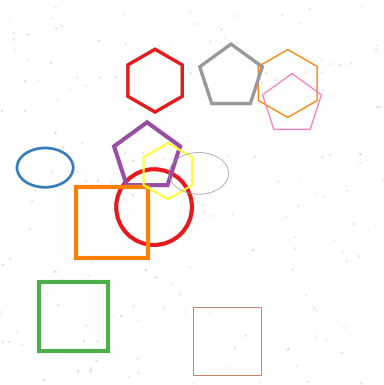[{"shape": "hexagon", "thickness": 2.5, "radius": 0.41, "center": [0.403, 0.791]}, {"shape": "circle", "thickness": 3, "radius": 0.49, "center": [0.4, 0.462]}, {"shape": "oval", "thickness": 2, "radius": 0.36, "center": [0.117, 0.565]}, {"shape": "square", "thickness": 3, "radius": 0.45, "center": [0.191, 0.177]}, {"shape": "pentagon", "thickness": 3, "radius": 0.45, "center": [0.382, 0.592]}, {"shape": "square", "thickness": 3, "radius": 0.46, "center": [0.291, 0.421]}, {"shape": "hexagon", "thickness": 1, "radius": 0.44, "center": [0.747, 0.783]}, {"shape": "hexagon", "thickness": 1.5, "radius": 0.36, "center": [0.436, 0.555]}, {"shape": "square", "thickness": 0.5, "radius": 0.44, "center": [0.59, 0.113]}, {"shape": "pentagon", "thickness": 1, "radius": 0.4, "center": [0.758, 0.729]}, {"shape": "oval", "thickness": 0.5, "radius": 0.39, "center": [0.516, 0.55]}, {"shape": "pentagon", "thickness": 2.5, "radius": 0.43, "center": [0.6, 0.8]}]